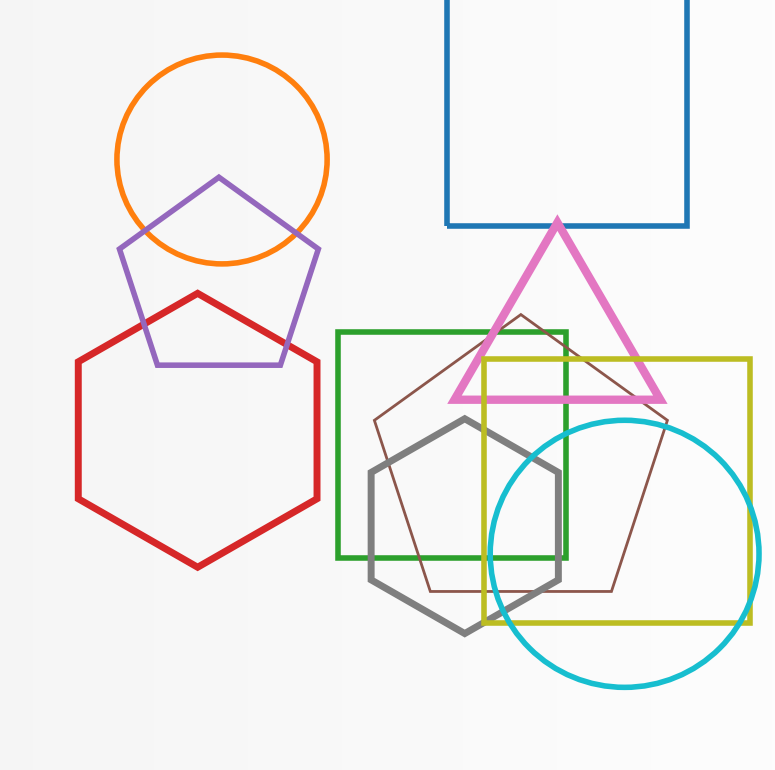[{"shape": "square", "thickness": 2, "radius": 0.78, "center": [0.731, 0.861]}, {"shape": "circle", "thickness": 2, "radius": 0.68, "center": [0.286, 0.793]}, {"shape": "square", "thickness": 2, "radius": 0.73, "center": [0.584, 0.422]}, {"shape": "hexagon", "thickness": 2.5, "radius": 0.89, "center": [0.255, 0.441]}, {"shape": "pentagon", "thickness": 2, "radius": 0.67, "center": [0.282, 0.635]}, {"shape": "pentagon", "thickness": 1, "radius": 0.99, "center": [0.672, 0.393]}, {"shape": "triangle", "thickness": 3, "radius": 0.77, "center": [0.719, 0.558]}, {"shape": "hexagon", "thickness": 2.5, "radius": 0.7, "center": [0.6, 0.317]}, {"shape": "square", "thickness": 2, "radius": 0.86, "center": [0.796, 0.362]}, {"shape": "circle", "thickness": 2, "radius": 0.87, "center": [0.806, 0.281]}]